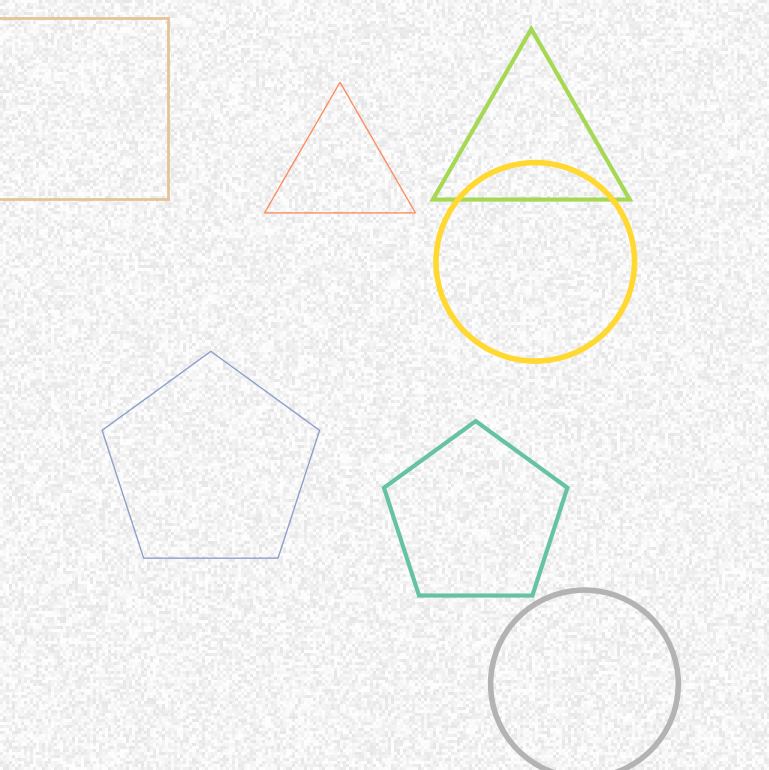[{"shape": "pentagon", "thickness": 1.5, "radius": 0.63, "center": [0.618, 0.328]}, {"shape": "triangle", "thickness": 0.5, "radius": 0.57, "center": [0.442, 0.78]}, {"shape": "pentagon", "thickness": 0.5, "radius": 0.74, "center": [0.274, 0.395]}, {"shape": "triangle", "thickness": 1.5, "radius": 0.74, "center": [0.69, 0.815]}, {"shape": "circle", "thickness": 2, "radius": 0.64, "center": [0.695, 0.66]}, {"shape": "square", "thickness": 1, "radius": 0.59, "center": [0.101, 0.859]}, {"shape": "circle", "thickness": 2, "radius": 0.61, "center": [0.759, 0.112]}]